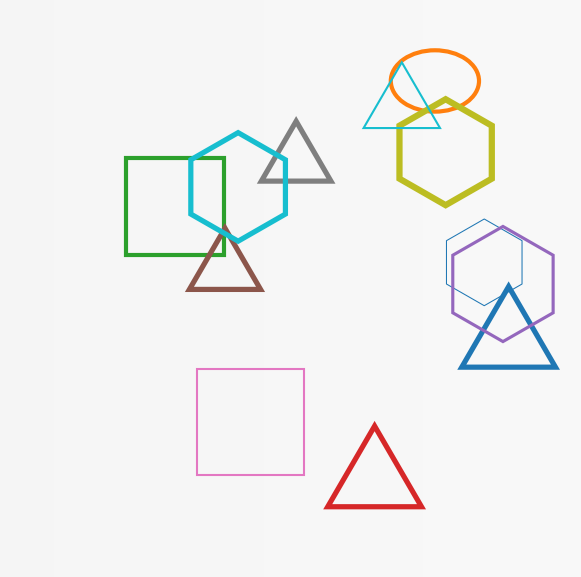[{"shape": "triangle", "thickness": 2.5, "radius": 0.47, "center": [0.875, 0.41]}, {"shape": "hexagon", "thickness": 0.5, "radius": 0.38, "center": [0.833, 0.545]}, {"shape": "oval", "thickness": 2, "radius": 0.38, "center": [0.748, 0.859]}, {"shape": "square", "thickness": 2, "radius": 0.42, "center": [0.302, 0.642]}, {"shape": "triangle", "thickness": 2.5, "radius": 0.47, "center": [0.644, 0.168]}, {"shape": "hexagon", "thickness": 1.5, "radius": 0.5, "center": [0.865, 0.507]}, {"shape": "triangle", "thickness": 2.5, "radius": 0.35, "center": [0.387, 0.533]}, {"shape": "square", "thickness": 1, "radius": 0.46, "center": [0.431, 0.268]}, {"shape": "triangle", "thickness": 2.5, "radius": 0.35, "center": [0.509, 0.72]}, {"shape": "hexagon", "thickness": 3, "radius": 0.46, "center": [0.767, 0.736]}, {"shape": "hexagon", "thickness": 2.5, "radius": 0.47, "center": [0.41, 0.675]}, {"shape": "triangle", "thickness": 1, "radius": 0.38, "center": [0.691, 0.815]}]